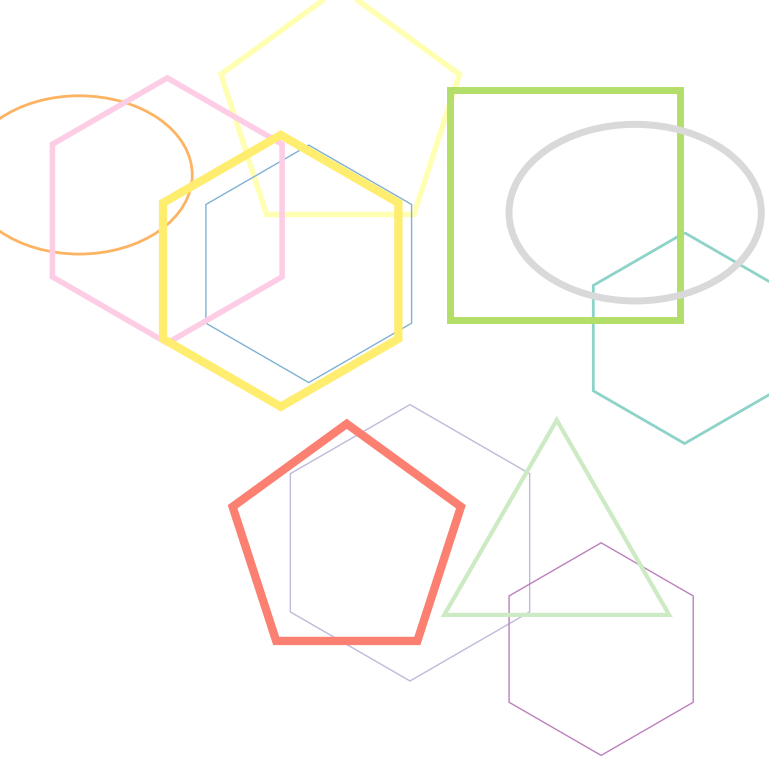[{"shape": "hexagon", "thickness": 1, "radius": 0.68, "center": [0.889, 0.561]}, {"shape": "pentagon", "thickness": 2, "radius": 0.81, "center": [0.442, 0.853]}, {"shape": "hexagon", "thickness": 0.5, "radius": 0.9, "center": [0.532, 0.295]}, {"shape": "pentagon", "thickness": 3, "radius": 0.78, "center": [0.45, 0.294]}, {"shape": "hexagon", "thickness": 0.5, "radius": 0.77, "center": [0.401, 0.657]}, {"shape": "oval", "thickness": 1, "radius": 0.73, "center": [0.103, 0.773]}, {"shape": "square", "thickness": 2.5, "radius": 0.75, "center": [0.734, 0.734]}, {"shape": "hexagon", "thickness": 2, "radius": 0.86, "center": [0.217, 0.727]}, {"shape": "oval", "thickness": 2.5, "radius": 0.82, "center": [0.825, 0.724]}, {"shape": "hexagon", "thickness": 0.5, "radius": 0.69, "center": [0.781, 0.157]}, {"shape": "triangle", "thickness": 1.5, "radius": 0.84, "center": [0.723, 0.286]}, {"shape": "hexagon", "thickness": 3, "radius": 0.88, "center": [0.365, 0.648]}]